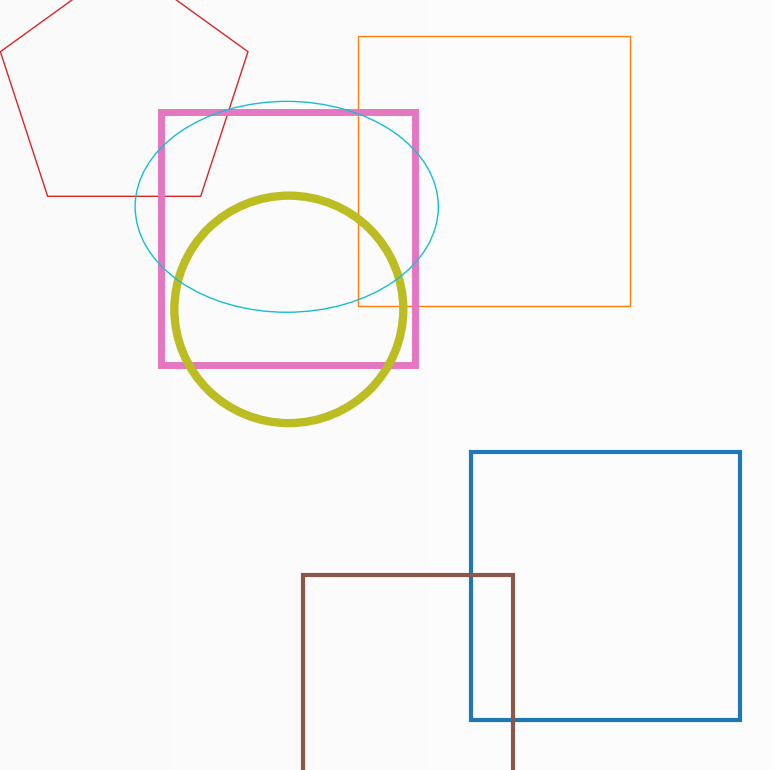[{"shape": "square", "thickness": 1.5, "radius": 0.87, "center": [0.781, 0.239]}, {"shape": "square", "thickness": 0.5, "radius": 0.88, "center": [0.637, 0.778]}, {"shape": "pentagon", "thickness": 0.5, "radius": 0.84, "center": [0.16, 0.881]}, {"shape": "square", "thickness": 1.5, "radius": 0.68, "center": [0.526, 0.118]}, {"shape": "square", "thickness": 2.5, "radius": 0.82, "center": [0.372, 0.69]}, {"shape": "circle", "thickness": 3, "radius": 0.74, "center": [0.373, 0.598]}, {"shape": "oval", "thickness": 0.5, "radius": 0.98, "center": [0.37, 0.731]}]